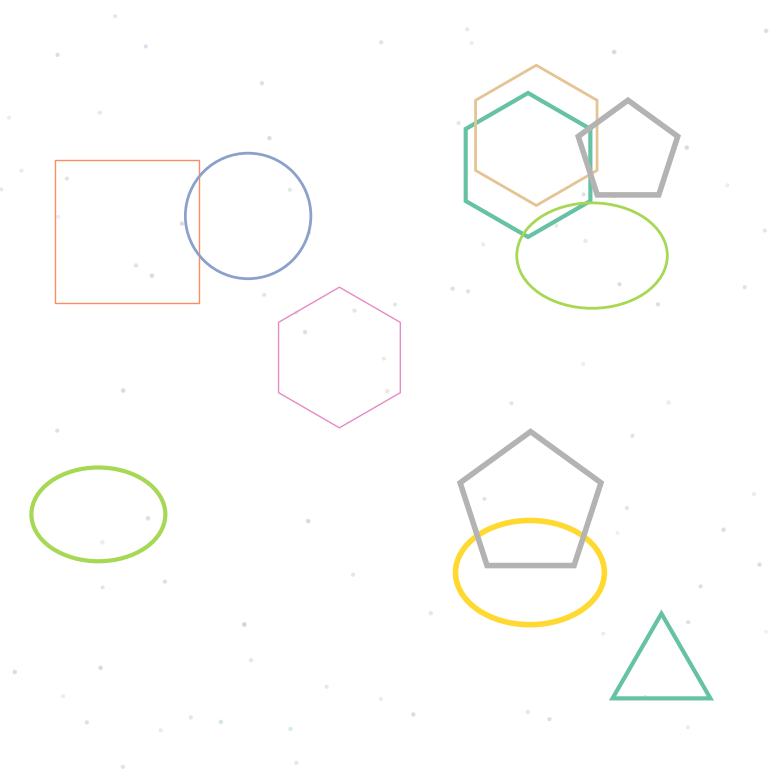[{"shape": "hexagon", "thickness": 1.5, "radius": 0.47, "center": [0.686, 0.786]}, {"shape": "triangle", "thickness": 1.5, "radius": 0.37, "center": [0.859, 0.13]}, {"shape": "square", "thickness": 0.5, "radius": 0.47, "center": [0.165, 0.7]}, {"shape": "circle", "thickness": 1, "radius": 0.41, "center": [0.322, 0.72]}, {"shape": "hexagon", "thickness": 0.5, "radius": 0.46, "center": [0.441, 0.536]}, {"shape": "oval", "thickness": 1, "radius": 0.49, "center": [0.769, 0.668]}, {"shape": "oval", "thickness": 1.5, "radius": 0.43, "center": [0.128, 0.332]}, {"shape": "oval", "thickness": 2, "radius": 0.48, "center": [0.688, 0.256]}, {"shape": "hexagon", "thickness": 1, "radius": 0.46, "center": [0.697, 0.824]}, {"shape": "pentagon", "thickness": 2, "radius": 0.34, "center": [0.816, 0.802]}, {"shape": "pentagon", "thickness": 2, "radius": 0.48, "center": [0.689, 0.343]}]